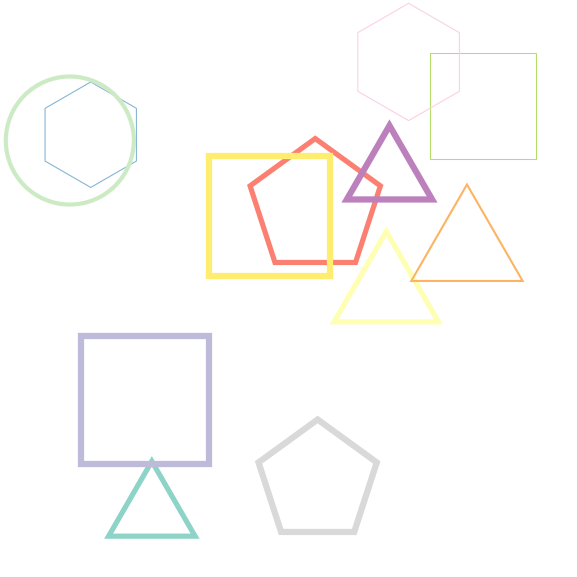[{"shape": "triangle", "thickness": 2.5, "radius": 0.43, "center": [0.263, 0.114]}, {"shape": "triangle", "thickness": 2.5, "radius": 0.52, "center": [0.669, 0.494]}, {"shape": "square", "thickness": 3, "radius": 0.55, "center": [0.251, 0.307]}, {"shape": "pentagon", "thickness": 2.5, "radius": 0.59, "center": [0.546, 0.641]}, {"shape": "hexagon", "thickness": 0.5, "radius": 0.46, "center": [0.157, 0.766]}, {"shape": "triangle", "thickness": 1, "radius": 0.56, "center": [0.809, 0.568]}, {"shape": "square", "thickness": 0.5, "radius": 0.46, "center": [0.836, 0.816]}, {"shape": "hexagon", "thickness": 0.5, "radius": 0.51, "center": [0.708, 0.892]}, {"shape": "pentagon", "thickness": 3, "radius": 0.54, "center": [0.55, 0.165]}, {"shape": "triangle", "thickness": 3, "radius": 0.43, "center": [0.674, 0.696]}, {"shape": "circle", "thickness": 2, "radius": 0.55, "center": [0.121, 0.756]}, {"shape": "square", "thickness": 3, "radius": 0.52, "center": [0.467, 0.625]}]